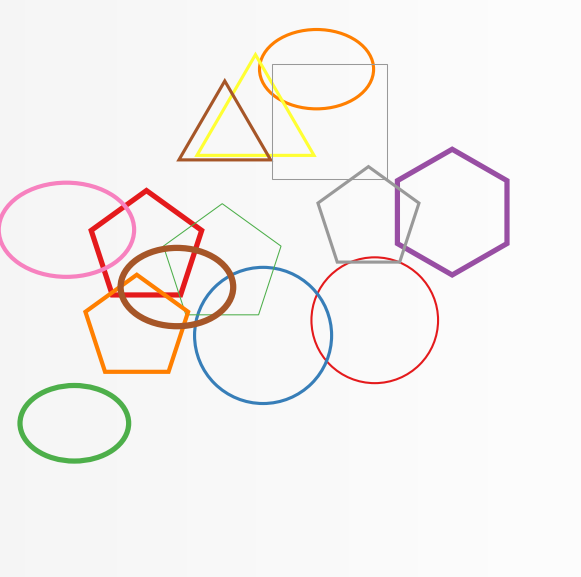[{"shape": "circle", "thickness": 1, "radius": 0.54, "center": [0.645, 0.445]}, {"shape": "pentagon", "thickness": 2.5, "radius": 0.5, "center": [0.252, 0.569]}, {"shape": "circle", "thickness": 1.5, "radius": 0.59, "center": [0.453, 0.418]}, {"shape": "pentagon", "thickness": 0.5, "radius": 0.53, "center": [0.382, 0.54]}, {"shape": "oval", "thickness": 2.5, "radius": 0.47, "center": [0.128, 0.266]}, {"shape": "hexagon", "thickness": 2.5, "radius": 0.54, "center": [0.778, 0.632]}, {"shape": "pentagon", "thickness": 2, "radius": 0.46, "center": [0.235, 0.43]}, {"shape": "oval", "thickness": 1.5, "radius": 0.49, "center": [0.545, 0.879]}, {"shape": "triangle", "thickness": 1.5, "radius": 0.58, "center": [0.44, 0.788]}, {"shape": "oval", "thickness": 3, "radius": 0.48, "center": [0.304, 0.502]}, {"shape": "triangle", "thickness": 1.5, "radius": 0.46, "center": [0.387, 0.768]}, {"shape": "oval", "thickness": 2, "radius": 0.58, "center": [0.114, 0.601]}, {"shape": "pentagon", "thickness": 1.5, "radius": 0.46, "center": [0.634, 0.619]}, {"shape": "square", "thickness": 0.5, "radius": 0.5, "center": [0.567, 0.789]}]